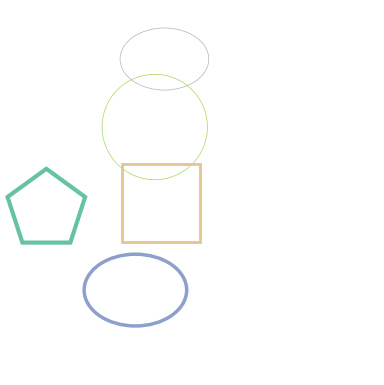[{"shape": "pentagon", "thickness": 3, "radius": 0.53, "center": [0.12, 0.456]}, {"shape": "oval", "thickness": 2.5, "radius": 0.67, "center": [0.352, 0.247]}, {"shape": "circle", "thickness": 0.5, "radius": 0.68, "center": [0.402, 0.67]}, {"shape": "square", "thickness": 2, "radius": 0.51, "center": [0.419, 0.473]}, {"shape": "oval", "thickness": 0.5, "radius": 0.58, "center": [0.427, 0.847]}]